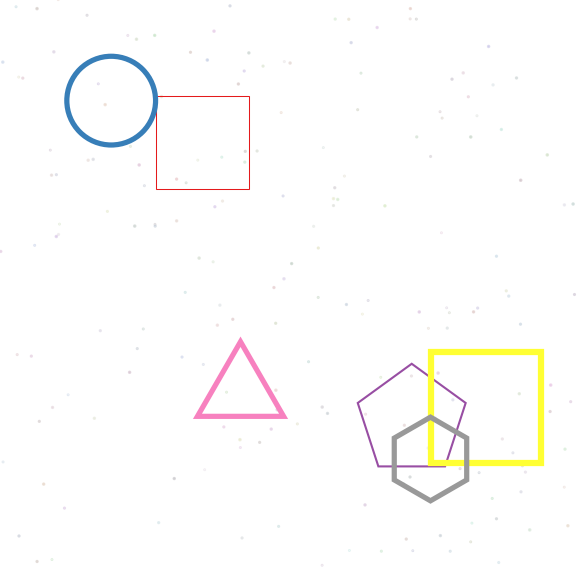[{"shape": "square", "thickness": 0.5, "radius": 0.4, "center": [0.35, 0.753]}, {"shape": "circle", "thickness": 2.5, "radius": 0.38, "center": [0.193, 0.825]}, {"shape": "pentagon", "thickness": 1, "radius": 0.49, "center": [0.713, 0.271]}, {"shape": "square", "thickness": 3, "radius": 0.48, "center": [0.842, 0.294]}, {"shape": "triangle", "thickness": 2.5, "radius": 0.43, "center": [0.416, 0.321]}, {"shape": "hexagon", "thickness": 2.5, "radius": 0.36, "center": [0.745, 0.204]}]